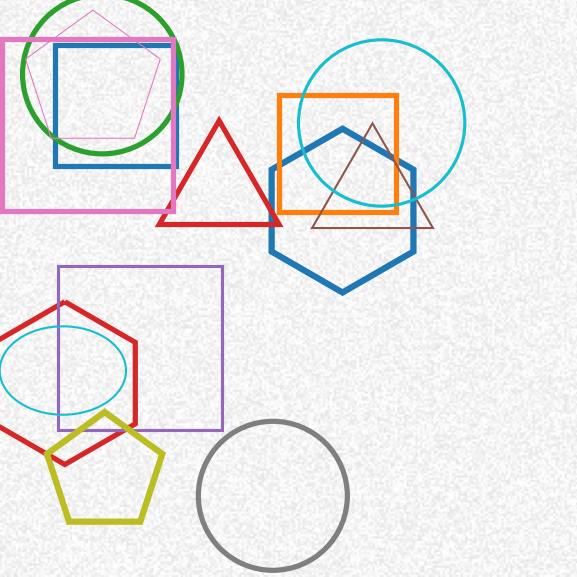[{"shape": "square", "thickness": 2.5, "radius": 0.53, "center": [0.2, 0.817]}, {"shape": "hexagon", "thickness": 3, "radius": 0.71, "center": [0.593, 0.634]}, {"shape": "square", "thickness": 2.5, "radius": 0.51, "center": [0.584, 0.733]}, {"shape": "circle", "thickness": 2.5, "radius": 0.69, "center": [0.177, 0.871]}, {"shape": "triangle", "thickness": 2.5, "radius": 0.6, "center": [0.379, 0.67]}, {"shape": "hexagon", "thickness": 2.5, "radius": 0.7, "center": [0.112, 0.336]}, {"shape": "square", "thickness": 1.5, "radius": 0.71, "center": [0.242, 0.397]}, {"shape": "triangle", "thickness": 1, "radius": 0.6, "center": [0.645, 0.665]}, {"shape": "pentagon", "thickness": 0.5, "radius": 0.61, "center": [0.161, 0.859]}, {"shape": "square", "thickness": 2.5, "radius": 0.74, "center": [0.151, 0.782]}, {"shape": "circle", "thickness": 2.5, "radius": 0.65, "center": [0.472, 0.141]}, {"shape": "pentagon", "thickness": 3, "radius": 0.52, "center": [0.181, 0.181]}, {"shape": "circle", "thickness": 1.5, "radius": 0.72, "center": [0.661, 0.786]}, {"shape": "oval", "thickness": 1, "radius": 0.55, "center": [0.109, 0.358]}]